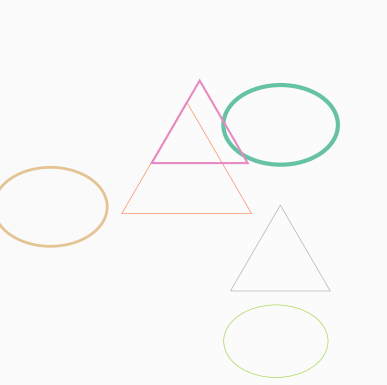[{"shape": "oval", "thickness": 3, "radius": 0.74, "center": [0.724, 0.676]}, {"shape": "triangle", "thickness": 0.5, "radius": 0.97, "center": [0.482, 0.542]}, {"shape": "triangle", "thickness": 1.5, "radius": 0.71, "center": [0.515, 0.648]}, {"shape": "oval", "thickness": 0.5, "radius": 0.67, "center": [0.712, 0.114]}, {"shape": "oval", "thickness": 2, "radius": 0.73, "center": [0.13, 0.463]}, {"shape": "triangle", "thickness": 0.5, "radius": 0.74, "center": [0.723, 0.319]}]